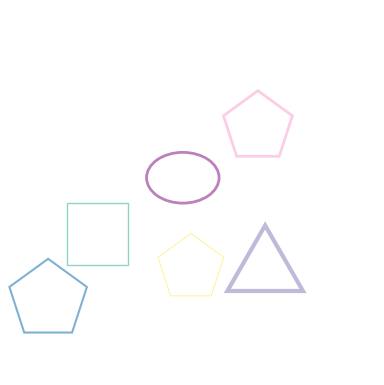[{"shape": "square", "thickness": 1, "radius": 0.4, "center": [0.254, 0.391]}, {"shape": "triangle", "thickness": 3, "radius": 0.57, "center": [0.689, 0.301]}, {"shape": "pentagon", "thickness": 1.5, "radius": 0.53, "center": [0.125, 0.222]}, {"shape": "pentagon", "thickness": 2, "radius": 0.47, "center": [0.67, 0.67]}, {"shape": "oval", "thickness": 2, "radius": 0.47, "center": [0.475, 0.538]}, {"shape": "pentagon", "thickness": 0.5, "radius": 0.45, "center": [0.496, 0.304]}]